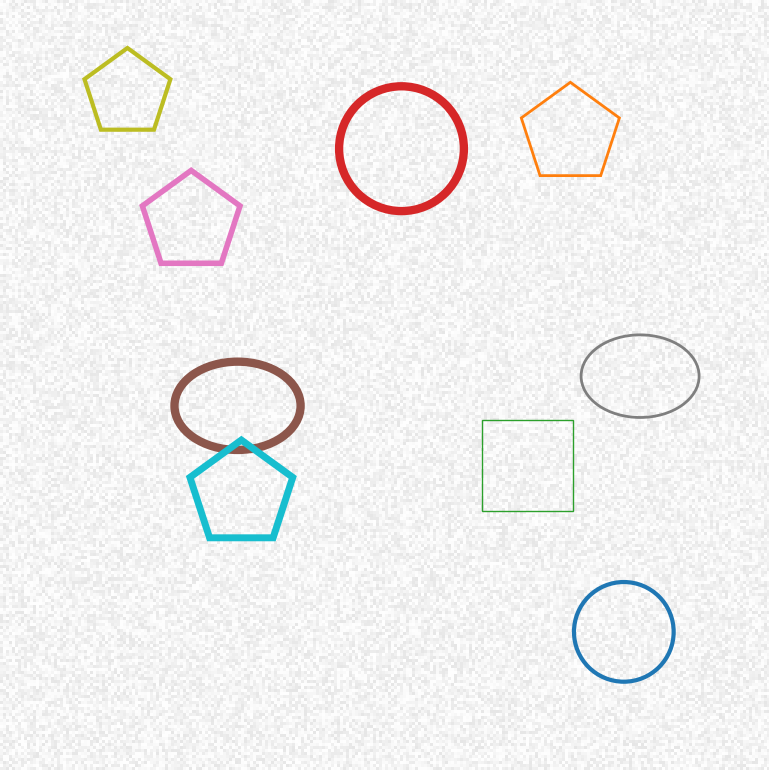[{"shape": "circle", "thickness": 1.5, "radius": 0.32, "center": [0.81, 0.179]}, {"shape": "pentagon", "thickness": 1, "radius": 0.33, "center": [0.741, 0.826]}, {"shape": "square", "thickness": 0.5, "radius": 0.29, "center": [0.685, 0.395]}, {"shape": "circle", "thickness": 3, "radius": 0.41, "center": [0.521, 0.807]}, {"shape": "oval", "thickness": 3, "radius": 0.41, "center": [0.308, 0.473]}, {"shape": "pentagon", "thickness": 2, "radius": 0.33, "center": [0.248, 0.712]}, {"shape": "oval", "thickness": 1, "radius": 0.38, "center": [0.831, 0.511]}, {"shape": "pentagon", "thickness": 1.5, "radius": 0.29, "center": [0.165, 0.879]}, {"shape": "pentagon", "thickness": 2.5, "radius": 0.35, "center": [0.313, 0.358]}]